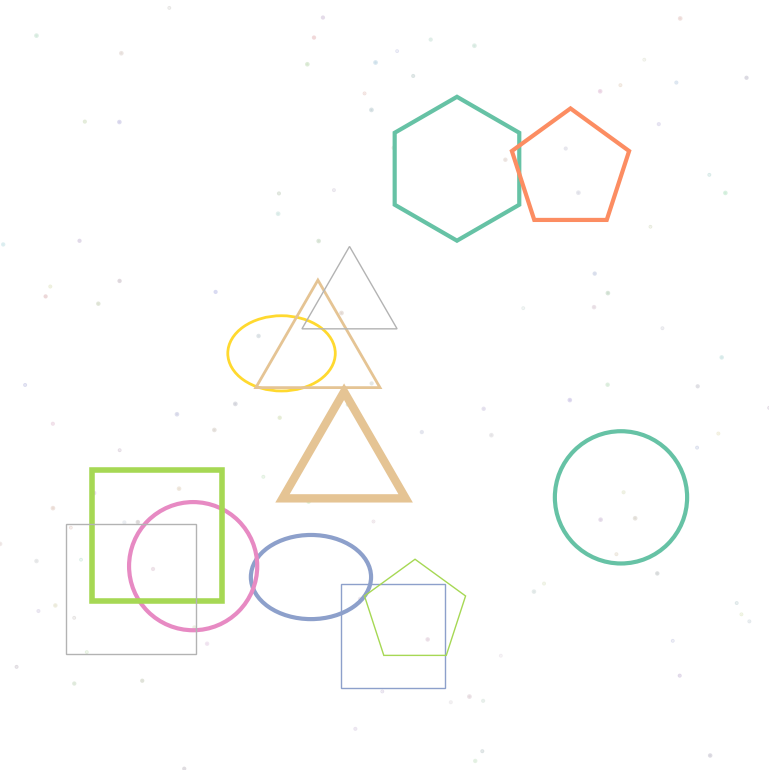[{"shape": "hexagon", "thickness": 1.5, "radius": 0.47, "center": [0.593, 0.781]}, {"shape": "circle", "thickness": 1.5, "radius": 0.43, "center": [0.806, 0.354]}, {"shape": "pentagon", "thickness": 1.5, "radius": 0.4, "center": [0.741, 0.779]}, {"shape": "square", "thickness": 0.5, "radius": 0.34, "center": [0.51, 0.174]}, {"shape": "oval", "thickness": 1.5, "radius": 0.39, "center": [0.404, 0.251]}, {"shape": "circle", "thickness": 1.5, "radius": 0.42, "center": [0.251, 0.265]}, {"shape": "square", "thickness": 2, "radius": 0.42, "center": [0.204, 0.305]}, {"shape": "pentagon", "thickness": 0.5, "radius": 0.35, "center": [0.539, 0.205]}, {"shape": "oval", "thickness": 1, "radius": 0.35, "center": [0.366, 0.541]}, {"shape": "triangle", "thickness": 1, "radius": 0.47, "center": [0.413, 0.543]}, {"shape": "triangle", "thickness": 3, "radius": 0.46, "center": [0.447, 0.399]}, {"shape": "triangle", "thickness": 0.5, "radius": 0.36, "center": [0.454, 0.609]}, {"shape": "square", "thickness": 0.5, "radius": 0.42, "center": [0.17, 0.235]}]